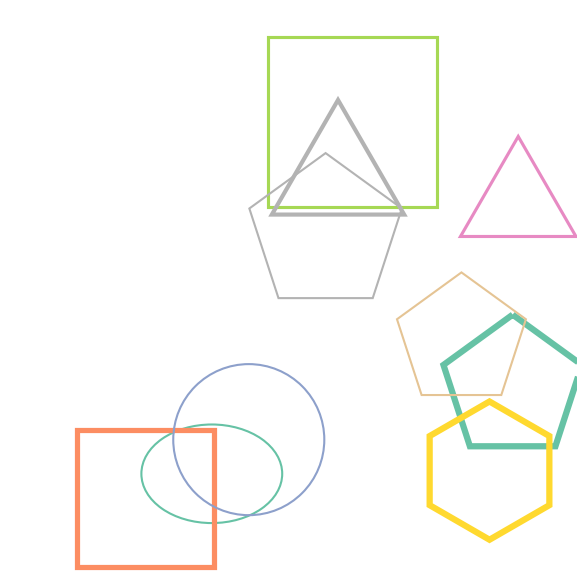[{"shape": "pentagon", "thickness": 3, "radius": 0.63, "center": [0.888, 0.328]}, {"shape": "oval", "thickness": 1, "radius": 0.61, "center": [0.367, 0.179]}, {"shape": "square", "thickness": 2.5, "radius": 0.59, "center": [0.251, 0.136]}, {"shape": "circle", "thickness": 1, "radius": 0.65, "center": [0.431, 0.238]}, {"shape": "triangle", "thickness": 1.5, "radius": 0.58, "center": [0.897, 0.647]}, {"shape": "square", "thickness": 1.5, "radius": 0.74, "center": [0.61, 0.788]}, {"shape": "hexagon", "thickness": 3, "radius": 0.6, "center": [0.848, 0.184]}, {"shape": "pentagon", "thickness": 1, "radius": 0.59, "center": [0.799, 0.41]}, {"shape": "triangle", "thickness": 2, "radius": 0.66, "center": [0.585, 0.694]}, {"shape": "pentagon", "thickness": 1, "radius": 0.69, "center": [0.564, 0.595]}]